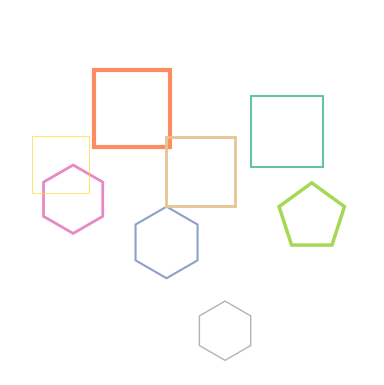[{"shape": "square", "thickness": 1.5, "radius": 0.46, "center": [0.745, 0.659]}, {"shape": "square", "thickness": 3, "radius": 0.5, "center": [0.343, 0.718]}, {"shape": "hexagon", "thickness": 1.5, "radius": 0.46, "center": [0.433, 0.37]}, {"shape": "hexagon", "thickness": 2, "radius": 0.44, "center": [0.19, 0.483]}, {"shape": "pentagon", "thickness": 2.5, "radius": 0.45, "center": [0.81, 0.436]}, {"shape": "square", "thickness": 0.5, "radius": 0.37, "center": [0.158, 0.572]}, {"shape": "square", "thickness": 2, "radius": 0.45, "center": [0.522, 0.553]}, {"shape": "hexagon", "thickness": 1, "radius": 0.38, "center": [0.585, 0.141]}]